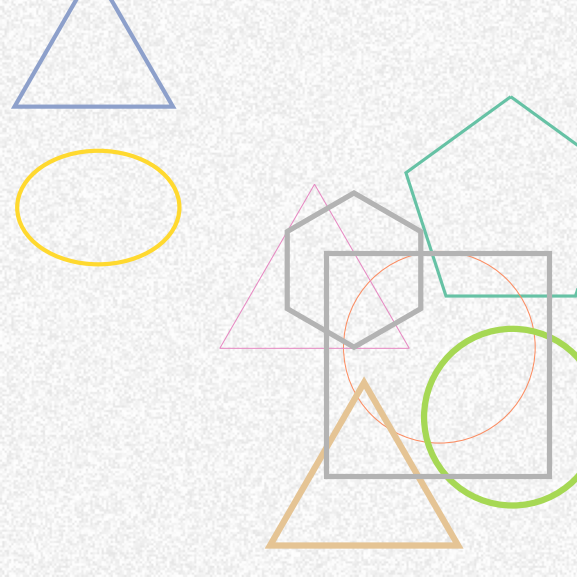[{"shape": "pentagon", "thickness": 1.5, "radius": 0.95, "center": [0.884, 0.641]}, {"shape": "circle", "thickness": 0.5, "radius": 0.83, "center": [0.761, 0.398]}, {"shape": "triangle", "thickness": 2, "radius": 0.79, "center": [0.162, 0.894]}, {"shape": "triangle", "thickness": 0.5, "radius": 0.95, "center": [0.545, 0.491]}, {"shape": "circle", "thickness": 3, "radius": 0.76, "center": [0.887, 0.277]}, {"shape": "oval", "thickness": 2, "radius": 0.7, "center": [0.17, 0.64]}, {"shape": "triangle", "thickness": 3, "radius": 0.94, "center": [0.63, 0.149]}, {"shape": "square", "thickness": 2.5, "radius": 0.96, "center": [0.758, 0.368]}, {"shape": "hexagon", "thickness": 2.5, "radius": 0.67, "center": [0.613, 0.531]}]